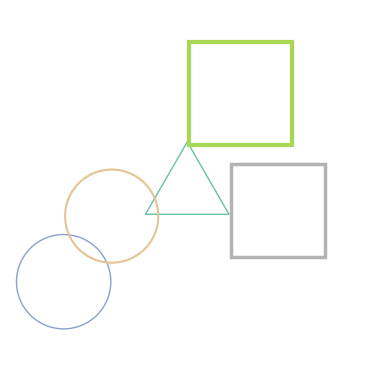[{"shape": "triangle", "thickness": 1, "radius": 0.63, "center": [0.486, 0.506]}, {"shape": "circle", "thickness": 1, "radius": 0.61, "center": [0.165, 0.268]}, {"shape": "square", "thickness": 3, "radius": 0.67, "center": [0.624, 0.758]}, {"shape": "circle", "thickness": 1.5, "radius": 0.6, "center": [0.29, 0.439]}, {"shape": "square", "thickness": 2.5, "radius": 0.61, "center": [0.722, 0.453]}]